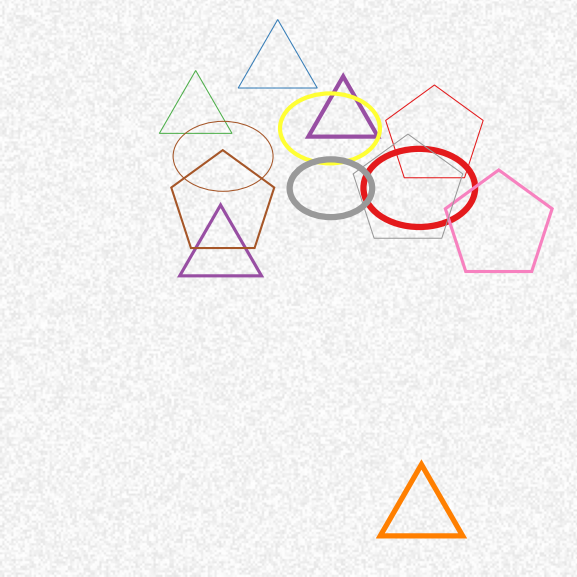[{"shape": "oval", "thickness": 3, "radius": 0.48, "center": [0.726, 0.674]}, {"shape": "pentagon", "thickness": 0.5, "radius": 0.44, "center": [0.752, 0.763]}, {"shape": "triangle", "thickness": 0.5, "radius": 0.4, "center": [0.481, 0.886]}, {"shape": "triangle", "thickness": 0.5, "radius": 0.36, "center": [0.339, 0.805]}, {"shape": "triangle", "thickness": 1.5, "radius": 0.41, "center": [0.382, 0.562]}, {"shape": "triangle", "thickness": 2, "radius": 0.35, "center": [0.594, 0.797]}, {"shape": "triangle", "thickness": 2.5, "radius": 0.41, "center": [0.73, 0.112]}, {"shape": "oval", "thickness": 2, "radius": 0.43, "center": [0.571, 0.777]}, {"shape": "oval", "thickness": 0.5, "radius": 0.43, "center": [0.386, 0.728]}, {"shape": "pentagon", "thickness": 1, "radius": 0.47, "center": [0.386, 0.645]}, {"shape": "pentagon", "thickness": 1.5, "radius": 0.49, "center": [0.864, 0.608]}, {"shape": "oval", "thickness": 3, "radius": 0.36, "center": [0.573, 0.673]}, {"shape": "pentagon", "thickness": 0.5, "radius": 0.5, "center": [0.706, 0.667]}]